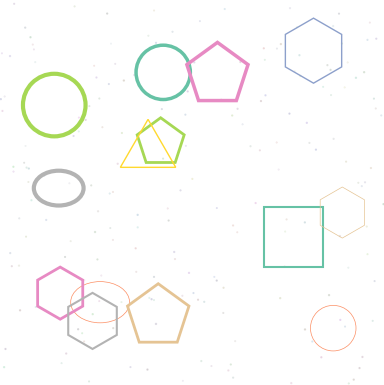[{"shape": "circle", "thickness": 2.5, "radius": 0.35, "center": [0.424, 0.812]}, {"shape": "square", "thickness": 1.5, "radius": 0.38, "center": [0.762, 0.384]}, {"shape": "oval", "thickness": 0.5, "radius": 0.38, "center": [0.26, 0.215]}, {"shape": "circle", "thickness": 0.5, "radius": 0.3, "center": [0.866, 0.148]}, {"shape": "hexagon", "thickness": 1, "radius": 0.42, "center": [0.814, 0.868]}, {"shape": "pentagon", "thickness": 2.5, "radius": 0.42, "center": [0.565, 0.806]}, {"shape": "hexagon", "thickness": 2, "radius": 0.34, "center": [0.156, 0.239]}, {"shape": "pentagon", "thickness": 2, "radius": 0.32, "center": [0.417, 0.63]}, {"shape": "circle", "thickness": 3, "radius": 0.41, "center": [0.141, 0.727]}, {"shape": "triangle", "thickness": 1, "radius": 0.42, "center": [0.385, 0.607]}, {"shape": "pentagon", "thickness": 2, "radius": 0.42, "center": [0.411, 0.179]}, {"shape": "hexagon", "thickness": 0.5, "radius": 0.33, "center": [0.889, 0.448]}, {"shape": "oval", "thickness": 3, "radius": 0.32, "center": [0.152, 0.511]}, {"shape": "hexagon", "thickness": 1.5, "radius": 0.36, "center": [0.24, 0.166]}]